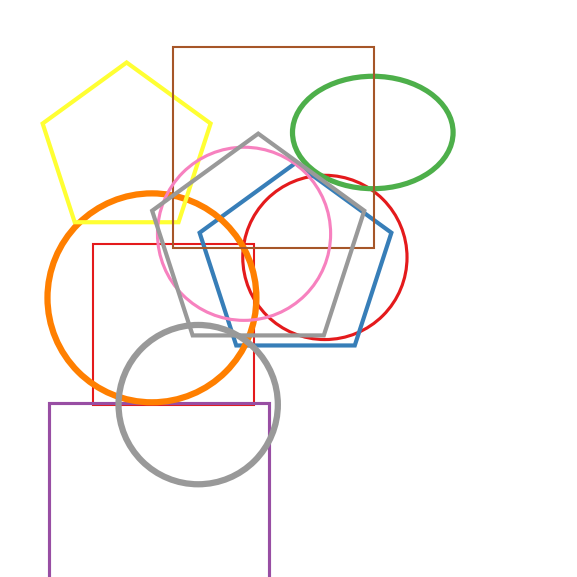[{"shape": "square", "thickness": 1, "radius": 0.7, "center": [0.3, 0.437]}, {"shape": "circle", "thickness": 1.5, "radius": 0.71, "center": [0.563, 0.553]}, {"shape": "pentagon", "thickness": 2, "radius": 0.87, "center": [0.512, 0.542]}, {"shape": "oval", "thickness": 2.5, "radius": 0.7, "center": [0.646, 0.77]}, {"shape": "square", "thickness": 1.5, "radius": 0.95, "center": [0.275, 0.111]}, {"shape": "circle", "thickness": 3, "radius": 0.9, "center": [0.263, 0.483]}, {"shape": "pentagon", "thickness": 2, "radius": 0.76, "center": [0.219, 0.738]}, {"shape": "square", "thickness": 1, "radius": 0.87, "center": [0.474, 0.744]}, {"shape": "circle", "thickness": 1.5, "radius": 0.75, "center": [0.423, 0.594]}, {"shape": "circle", "thickness": 3, "radius": 0.69, "center": [0.343, 0.299]}, {"shape": "pentagon", "thickness": 2, "radius": 0.97, "center": [0.447, 0.575]}]